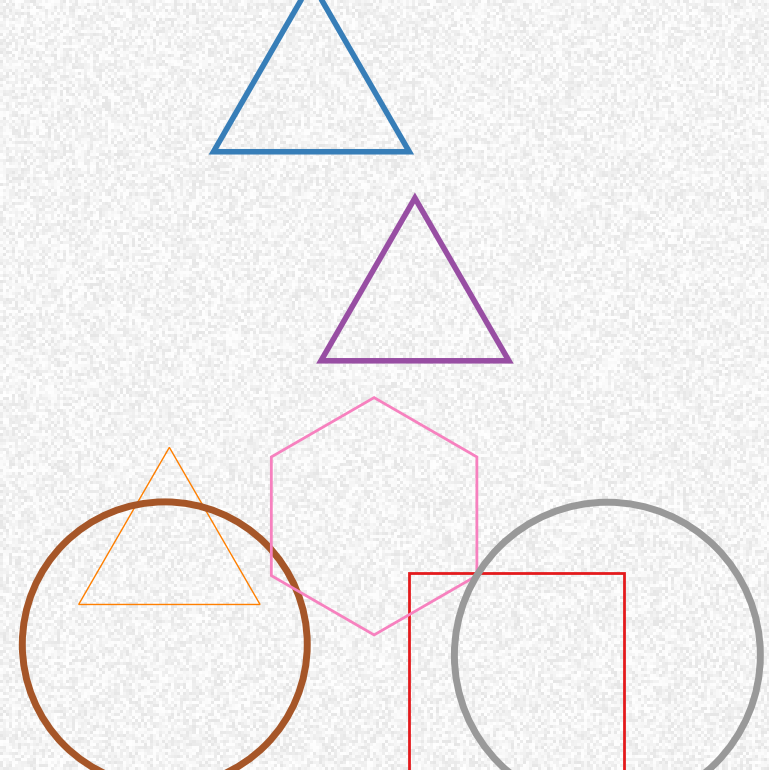[{"shape": "square", "thickness": 1, "radius": 0.7, "center": [0.671, 0.115]}, {"shape": "triangle", "thickness": 2, "radius": 0.73, "center": [0.404, 0.876]}, {"shape": "triangle", "thickness": 2, "radius": 0.7, "center": [0.539, 0.602]}, {"shape": "triangle", "thickness": 0.5, "radius": 0.68, "center": [0.22, 0.283]}, {"shape": "circle", "thickness": 2.5, "radius": 0.93, "center": [0.214, 0.163]}, {"shape": "hexagon", "thickness": 1, "radius": 0.77, "center": [0.486, 0.33]}, {"shape": "circle", "thickness": 2.5, "radius": 0.99, "center": [0.789, 0.149]}]